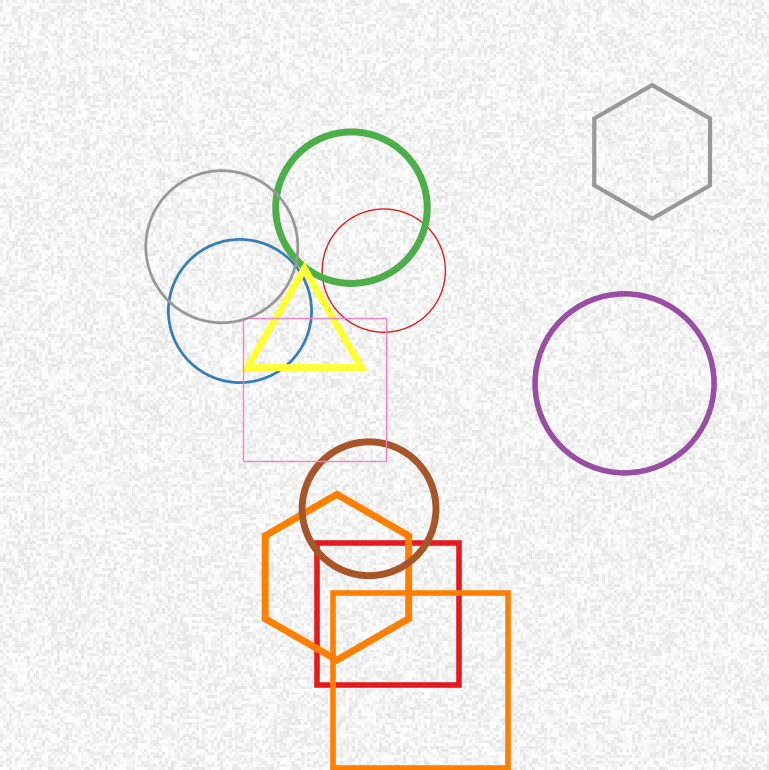[{"shape": "square", "thickness": 2, "radius": 0.46, "center": [0.504, 0.202]}, {"shape": "circle", "thickness": 0.5, "radius": 0.4, "center": [0.498, 0.649]}, {"shape": "circle", "thickness": 1, "radius": 0.46, "center": [0.312, 0.596]}, {"shape": "circle", "thickness": 2.5, "radius": 0.49, "center": [0.456, 0.73]}, {"shape": "circle", "thickness": 2, "radius": 0.58, "center": [0.811, 0.502]}, {"shape": "square", "thickness": 2, "radius": 0.57, "center": [0.546, 0.116]}, {"shape": "hexagon", "thickness": 2.5, "radius": 0.54, "center": [0.438, 0.25]}, {"shape": "triangle", "thickness": 2.5, "radius": 0.43, "center": [0.395, 0.565]}, {"shape": "circle", "thickness": 2.5, "radius": 0.43, "center": [0.479, 0.339]}, {"shape": "square", "thickness": 0.5, "radius": 0.46, "center": [0.408, 0.495]}, {"shape": "circle", "thickness": 1, "radius": 0.49, "center": [0.288, 0.68]}, {"shape": "hexagon", "thickness": 1.5, "radius": 0.43, "center": [0.847, 0.803]}]